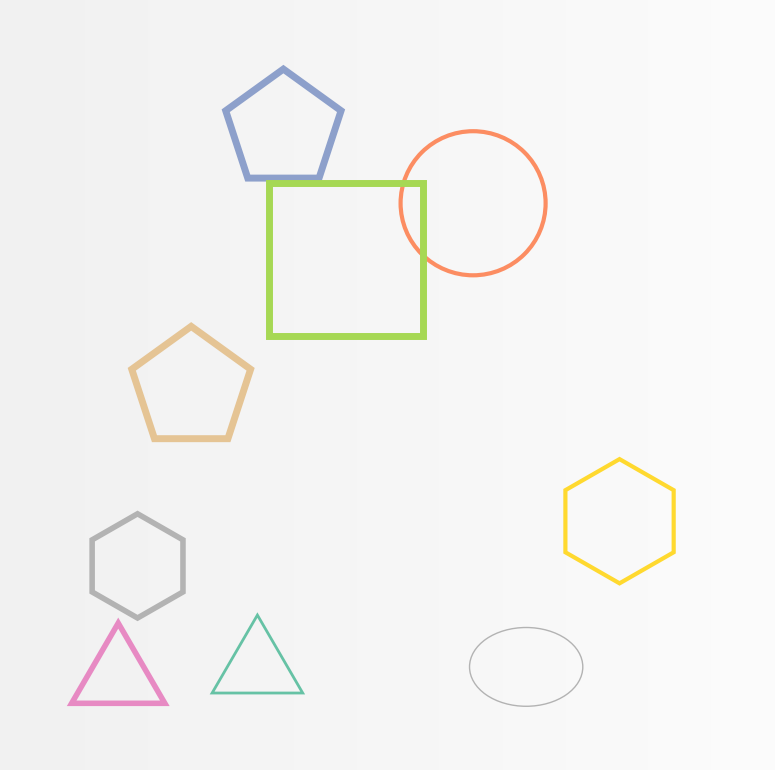[{"shape": "triangle", "thickness": 1, "radius": 0.34, "center": [0.332, 0.134]}, {"shape": "circle", "thickness": 1.5, "radius": 0.47, "center": [0.61, 0.736]}, {"shape": "pentagon", "thickness": 2.5, "radius": 0.39, "center": [0.366, 0.832]}, {"shape": "triangle", "thickness": 2, "radius": 0.35, "center": [0.153, 0.121]}, {"shape": "square", "thickness": 2.5, "radius": 0.5, "center": [0.446, 0.663]}, {"shape": "hexagon", "thickness": 1.5, "radius": 0.4, "center": [0.799, 0.323]}, {"shape": "pentagon", "thickness": 2.5, "radius": 0.4, "center": [0.247, 0.496]}, {"shape": "oval", "thickness": 0.5, "radius": 0.37, "center": [0.679, 0.134]}, {"shape": "hexagon", "thickness": 2, "radius": 0.34, "center": [0.177, 0.265]}]